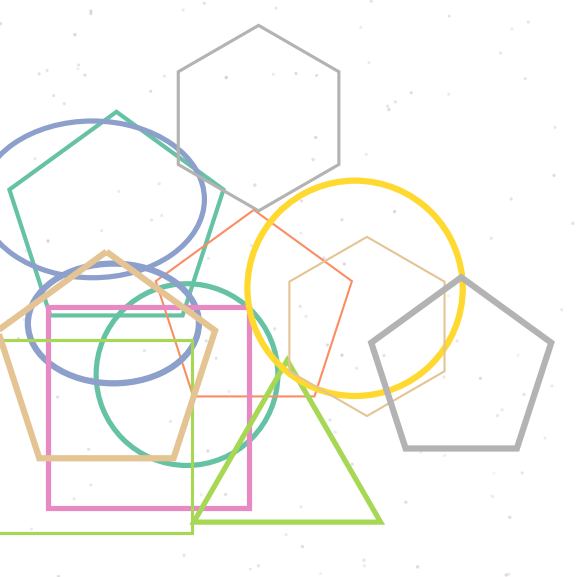[{"shape": "pentagon", "thickness": 2, "radius": 0.97, "center": [0.202, 0.611]}, {"shape": "circle", "thickness": 2.5, "radius": 0.79, "center": [0.324, 0.35]}, {"shape": "pentagon", "thickness": 1, "radius": 0.89, "center": [0.44, 0.457]}, {"shape": "oval", "thickness": 2.5, "radius": 0.97, "center": [0.16, 0.654]}, {"shape": "oval", "thickness": 3, "radius": 0.74, "center": [0.196, 0.439]}, {"shape": "square", "thickness": 2.5, "radius": 0.87, "center": [0.257, 0.293]}, {"shape": "triangle", "thickness": 2.5, "radius": 0.93, "center": [0.497, 0.188]}, {"shape": "square", "thickness": 1.5, "radius": 0.84, "center": [0.166, 0.244]}, {"shape": "circle", "thickness": 3, "radius": 0.93, "center": [0.615, 0.5]}, {"shape": "pentagon", "thickness": 3, "radius": 0.99, "center": [0.184, 0.366]}, {"shape": "hexagon", "thickness": 1, "radius": 0.78, "center": [0.635, 0.434]}, {"shape": "hexagon", "thickness": 1.5, "radius": 0.8, "center": [0.448, 0.795]}, {"shape": "pentagon", "thickness": 3, "radius": 0.82, "center": [0.799, 0.355]}]